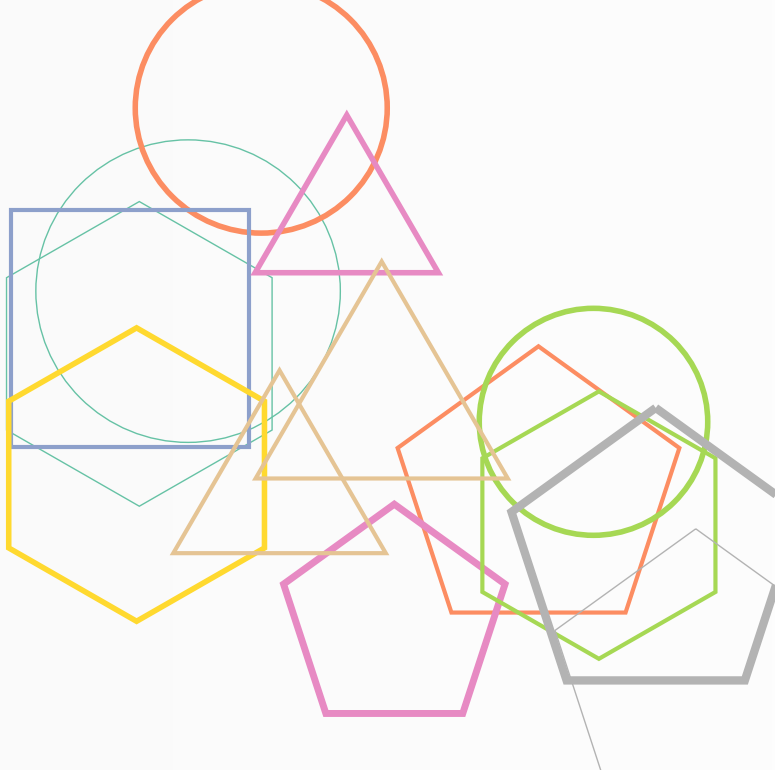[{"shape": "circle", "thickness": 0.5, "radius": 0.98, "center": [0.243, 0.622]}, {"shape": "hexagon", "thickness": 0.5, "radius": 0.99, "center": [0.18, 0.54]}, {"shape": "pentagon", "thickness": 1.5, "radius": 0.96, "center": [0.695, 0.359]}, {"shape": "circle", "thickness": 2, "radius": 0.81, "center": [0.337, 0.86]}, {"shape": "square", "thickness": 1.5, "radius": 0.77, "center": [0.167, 0.573]}, {"shape": "pentagon", "thickness": 2.5, "radius": 0.75, "center": [0.509, 0.195]}, {"shape": "triangle", "thickness": 2, "radius": 0.68, "center": [0.447, 0.714]}, {"shape": "circle", "thickness": 2, "radius": 0.74, "center": [0.766, 0.452]}, {"shape": "hexagon", "thickness": 1.5, "radius": 0.87, "center": [0.773, 0.318]}, {"shape": "hexagon", "thickness": 2, "radius": 0.95, "center": [0.176, 0.384]}, {"shape": "triangle", "thickness": 1.5, "radius": 0.79, "center": [0.361, 0.361]}, {"shape": "triangle", "thickness": 1.5, "radius": 0.94, "center": [0.493, 0.473]}, {"shape": "pentagon", "thickness": 3, "radius": 0.98, "center": [0.846, 0.275]}, {"shape": "pentagon", "thickness": 0.5, "radius": 0.95, "center": [0.898, 0.122]}]